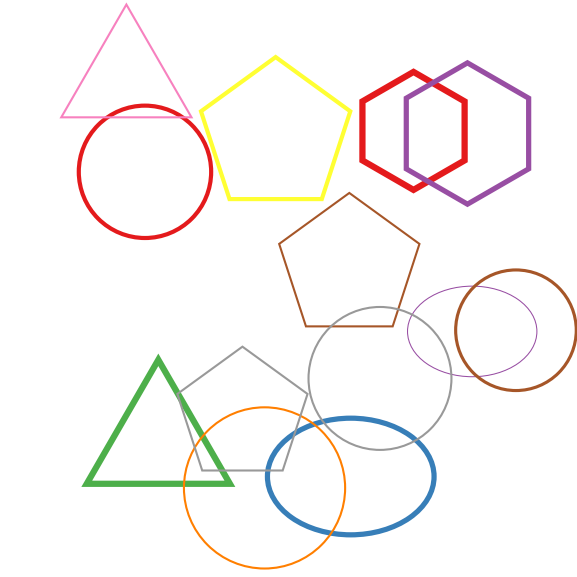[{"shape": "hexagon", "thickness": 3, "radius": 0.51, "center": [0.716, 0.772]}, {"shape": "circle", "thickness": 2, "radius": 0.57, "center": [0.251, 0.702]}, {"shape": "oval", "thickness": 2.5, "radius": 0.72, "center": [0.607, 0.174]}, {"shape": "triangle", "thickness": 3, "radius": 0.72, "center": [0.274, 0.233]}, {"shape": "oval", "thickness": 0.5, "radius": 0.56, "center": [0.818, 0.425]}, {"shape": "hexagon", "thickness": 2.5, "radius": 0.61, "center": [0.809, 0.768]}, {"shape": "circle", "thickness": 1, "radius": 0.7, "center": [0.458, 0.154]}, {"shape": "pentagon", "thickness": 2, "radius": 0.68, "center": [0.477, 0.764]}, {"shape": "circle", "thickness": 1.5, "radius": 0.52, "center": [0.893, 0.427]}, {"shape": "pentagon", "thickness": 1, "radius": 0.64, "center": [0.605, 0.537]}, {"shape": "triangle", "thickness": 1, "radius": 0.65, "center": [0.219, 0.861]}, {"shape": "circle", "thickness": 1, "radius": 0.62, "center": [0.658, 0.344]}, {"shape": "pentagon", "thickness": 1, "radius": 0.59, "center": [0.42, 0.28]}]